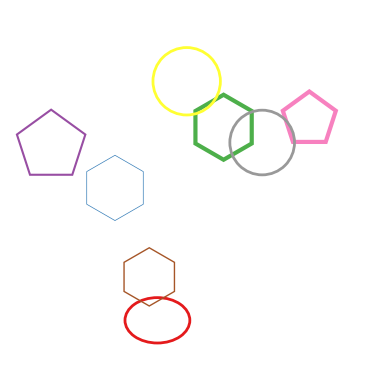[{"shape": "oval", "thickness": 2, "radius": 0.42, "center": [0.409, 0.168]}, {"shape": "hexagon", "thickness": 0.5, "radius": 0.42, "center": [0.299, 0.512]}, {"shape": "hexagon", "thickness": 3, "radius": 0.42, "center": [0.581, 0.669]}, {"shape": "pentagon", "thickness": 1.5, "radius": 0.47, "center": [0.133, 0.622]}, {"shape": "circle", "thickness": 2, "radius": 0.44, "center": [0.485, 0.789]}, {"shape": "hexagon", "thickness": 1, "radius": 0.38, "center": [0.388, 0.281]}, {"shape": "pentagon", "thickness": 3, "radius": 0.36, "center": [0.803, 0.69]}, {"shape": "circle", "thickness": 2, "radius": 0.42, "center": [0.681, 0.63]}]